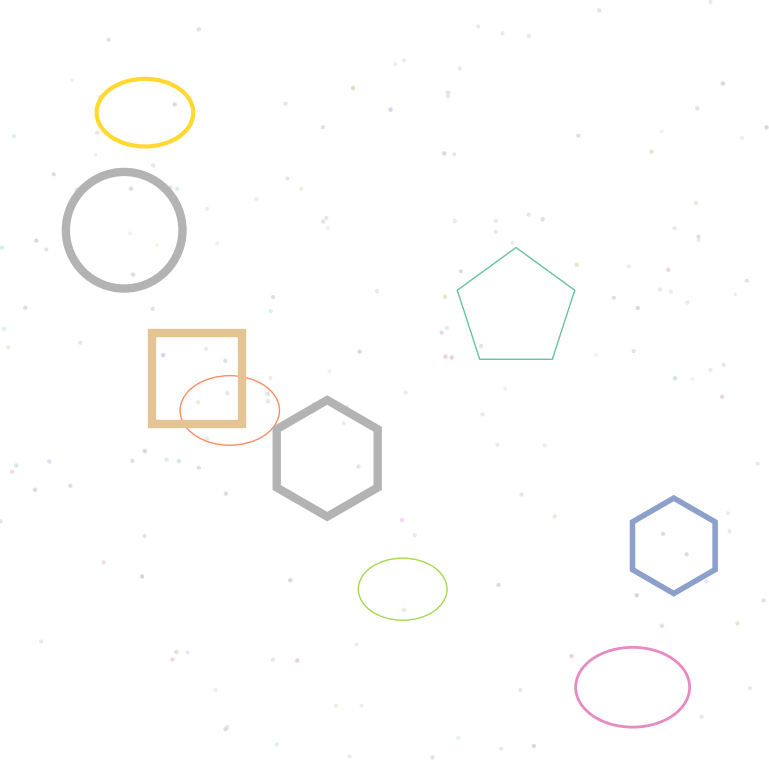[{"shape": "pentagon", "thickness": 0.5, "radius": 0.4, "center": [0.67, 0.598]}, {"shape": "oval", "thickness": 0.5, "radius": 0.32, "center": [0.298, 0.467]}, {"shape": "hexagon", "thickness": 2, "radius": 0.31, "center": [0.875, 0.291]}, {"shape": "oval", "thickness": 1, "radius": 0.37, "center": [0.822, 0.107]}, {"shape": "oval", "thickness": 0.5, "radius": 0.29, "center": [0.523, 0.235]}, {"shape": "oval", "thickness": 1.5, "radius": 0.31, "center": [0.188, 0.854]}, {"shape": "square", "thickness": 3, "radius": 0.29, "center": [0.256, 0.508]}, {"shape": "hexagon", "thickness": 3, "radius": 0.38, "center": [0.425, 0.405]}, {"shape": "circle", "thickness": 3, "radius": 0.38, "center": [0.161, 0.701]}]